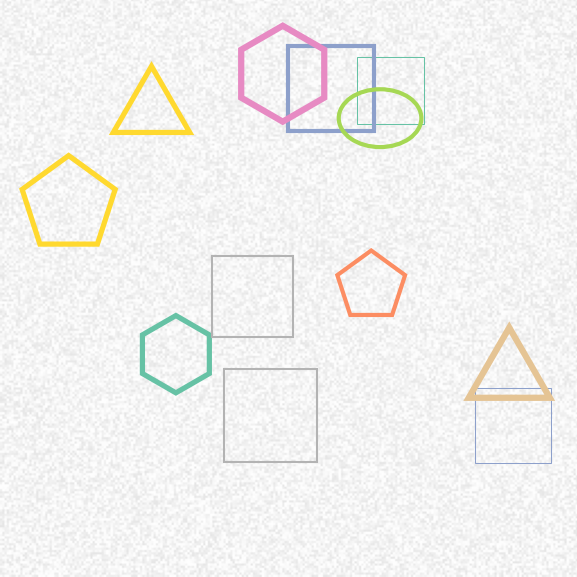[{"shape": "square", "thickness": 0.5, "radius": 0.29, "center": [0.677, 0.842]}, {"shape": "hexagon", "thickness": 2.5, "radius": 0.33, "center": [0.305, 0.386]}, {"shape": "pentagon", "thickness": 2, "radius": 0.31, "center": [0.643, 0.504]}, {"shape": "square", "thickness": 0.5, "radius": 0.33, "center": [0.889, 0.262]}, {"shape": "square", "thickness": 2, "radius": 0.37, "center": [0.573, 0.846]}, {"shape": "hexagon", "thickness": 3, "radius": 0.42, "center": [0.49, 0.872]}, {"shape": "oval", "thickness": 2, "radius": 0.36, "center": [0.658, 0.795]}, {"shape": "pentagon", "thickness": 2.5, "radius": 0.42, "center": [0.119, 0.645]}, {"shape": "triangle", "thickness": 2.5, "radius": 0.38, "center": [0.262, 0.808]}, {"shape": "triangle", "thickness": 3, "radius": 0.41, "center": [0.882, 0.351]}, {"shape": "square", "thickness": 1, "radius": 0.4, "center": [0.468, 0.28]}, {"shape": "square", "thickness": 1, "radius": 0.35, "center": [0.438, 0.486]}]